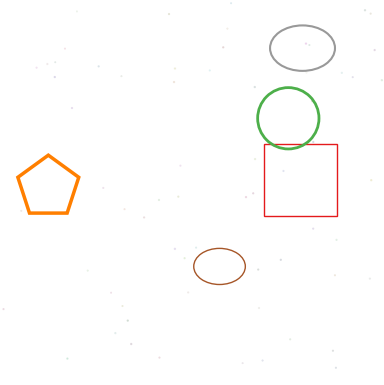[{"shape": "square", "thickness": 1, "radius": 0.47, "center": [0.78, 0.532]}, {"shape": "circle", "thickness": 2, "radius": 0.4, "center": [0.749, 0.693]}, {"shape": "pentagon", "thickness": 2.5, "radius": 0.42, "center": [0.125, 0.514]}, {"shape": "oval", "thickness": 1, "radius": 0.34, "center": [0.57, 0.308]}, {"shape": "oval", "thickness": 1.5, "radius": 0.42, "center": [0.786, 0.875]}]